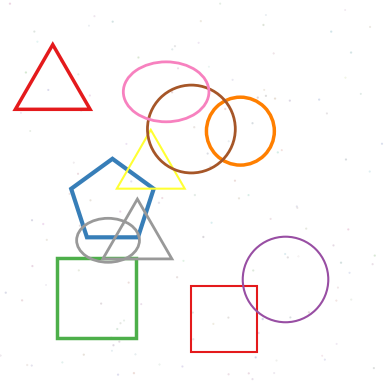[{"shape": "triangle", "thickness": 2.5, "radius": 0.56, "center": [0.137, 0.772]}, {"shape": "square", "thickness": 1.5, "radius": 0.42, "center": [0.582, 0.171]}, {"shape": "pentagon", "thickness": 3, "radius": 0.56, "center": [0.292, 0.475]}, {"shape": "square", "thickness": 2.5, "radius": 0.52, "center": [0.251, 0.227]}, {"shape": "circle", "thickness": 1.5, "radius": 0.56, "center": [0.742, 0.274]}, {"shape": "circle", "thickness": 2.5, "radius": 0.44, "center": [0.624, 0.659]}, {"shape": "triangle", "thickness": 1.5, "radius": 0.51, "center": [0.392, 0.561]}, {"shape": "circle", "thickness": 2, "radius": 0.57, "center": [0.497, 0.665]}, {"shape": "oval", "thickness": 2, "radius": 0.56, "center": [0.432, 0.761]}, {"shape": "oval", "thickness": 2, "radius": 0.41, "center": [0.281, 0.376]}, {"shape": "triangle", "thickness": 2, "radius": 0.52, "center": [0.357, 0.379]}]